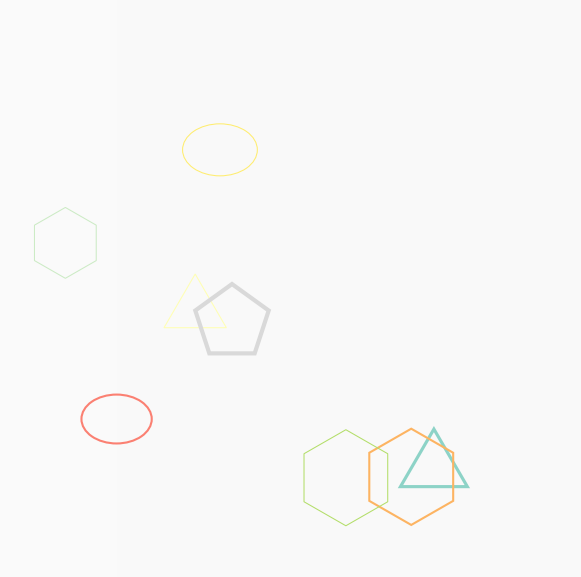[{"shape": "triangle", "thickness": 1.5, "radius": 0.33, "center": [0.747, 0.19]}, {"shape": "triangle", "thickness": 0.5, "radius": 0.31, "center": [0.336, 0.463]}, {"shape": "oval", "thickness": 1, "radius": 0.3, "center": [0.201, 0.274]}, {"shape": "hexagon", "thickness": 1, "radius": 0.42, "center": [0.708, 0.173]}, {"shape": "hexagon", "thickness": 0.5, "radius": 0.42, "center": [0.595, 0.172]}, {"shape": "pentagon", "thickness": 2, "radius": 0.33, "center": [0.399, 0.441]}, {"shape": "hexagon", "thickness": 0.5, "radius": 0.31, "center": [0.112, 0.579]}, {"shape": "oval", "thickness": 0.5, "radius": 0.32, "center": [0.378, 0.74]}]